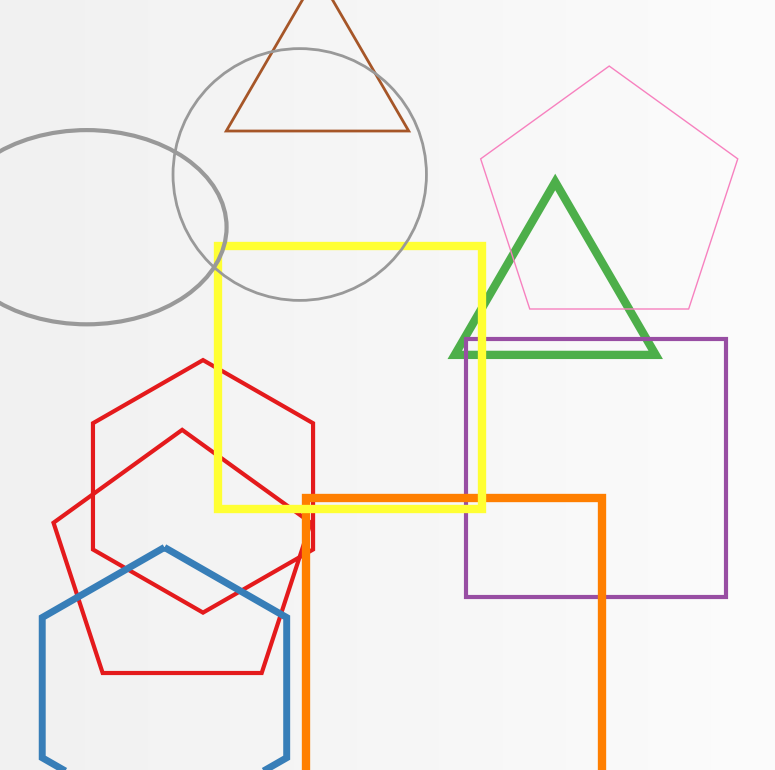[{"shape": "pentagon", "thickness": 1.5, "radius": 0.87, "center": [0.235, 0.267]}, {"shape": "hexagon", "thickness": 1.5, "radius": 0.82, "center": [0.262, 0.368]}, {"shape": "hexagon", "thickness": 2.5, "radius": 0.91, "center": [0.212, 0.107]}, {"shape": "triangle", "thickness": 3, "radius": 0.75, "center": [0.716, 0.614]}, {"shape": "square", "thickness": 1.5, "radius": 0.84, "center": [0.769, 0.392]}, {"shape": "square", "thickness": 3, "radius": 0.96, "center": [0.586, 0.162]}, {"shape": "square", "thickness": 3, "radius": 0.85, "center": [0.451, 0.51]}, {"shape": "triangle", "thickness": 1, "radius": 0.68, "center": [0.41, 0.898]}, {"shape": "pentagon", "thickness": 0.5, "radius": 0.87, "center": [0.786, 0.74]}, {"shape": "oval", "thickness": 1.5, "radius": 0.9, "center": [0.112, 0.705]}, {"shape": "circle", "thickness": 1, "radius": 0.82, "center": [0.387, 0.773]}]